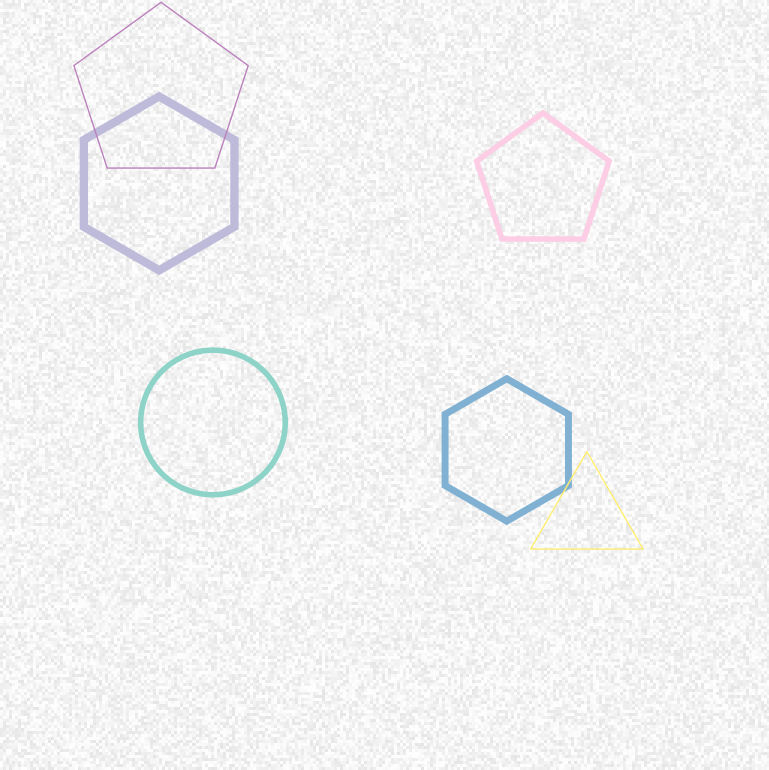[{"shape": "circle", "thickness": 2, "radius": 0.47, "center": [0.277, 0.451]}, {"shape": "hexagon", "thickness": 3, "radius": 0.56, "center": [0.207, 0.762]}, {"shape": "hexagon", "thickness": 2.5, "radius": 0.46, "center": [0.658, 0.416]}, {"shape": "pentagon", "thickness": 2, "radius": 0.45, "center": [0.705, 0.763]}, {"shape": "pentagon", "thickness": 0.5, "radius": 0.6, "center": [0.209, 0.878]}, {"shape": "triangle", "thickness": 0.5, "radius": 0.42, "center": [0.762, 0.329]}]